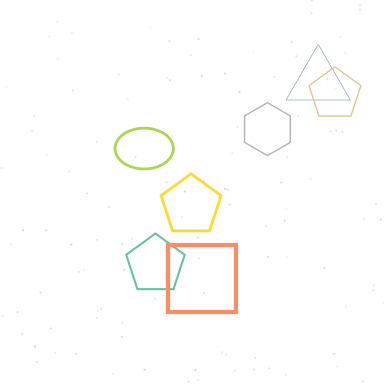[{"shape": "pentagon", "thickness": 1.5, "radius": 0.4, "center": [0.404, 0.314]}, {"shape": "square", "thickness": 3, "radius": 0.44, "center": [0.525, 0.276]}, {"shape": "triangle", "thickness": 0.5, "radius": 0.48, "center": [0.827, 0.788]}, {"shape": "oval", "thickness": 2, "radius": 0.38, "center": [0.375, 0.614]}, {"shape": "pentagon", "thickness": 2, "radius": 0.41, "center": [0.496, 0.467]}, {"shape": "pentagon", "thickness": 1, "radius": 0.35, "center": [0.87, 0.756]}, {"shape": "hexagon", "thickness": 1, "radius": 0.34, "center": [0.695, 0.665]}]